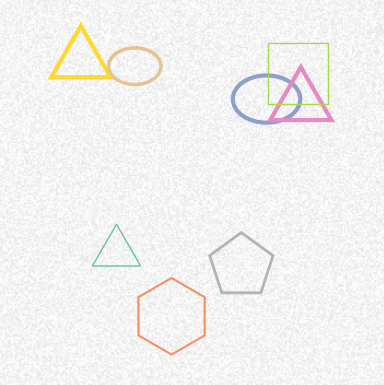[{"shape": "triangle", "thickness": 1, "radius": 0.36, "center": [0.303, 0.345]}, {"shape": "hexagon", "thickness": 1.5, "radius": 0.5, "center": [0.446, 0.179]}, {"shape": "oval", "thickness": 3, "radius": 0.44, "center": [0.692, 0.743]}, {"shape": "triangle", "thickness": 3, "radius": 0.46, "center": [0.781, 0.734]}, {"shape": "square", "thickness": 1, "radius": 0.39, "center": [0.774, 0.809]}, {"shape": "triangle", "thickness": 3, "radius": 0.45, "center": [0.21, 0.844]}, {"shape": "oval", "thickness": 2.5, "radius": 0.34, "center": [0.35, 0.828]}, {"shape": "pentagon", "thickness": 2, "radius": 0.43, "center": [0.627, 0.309]}]